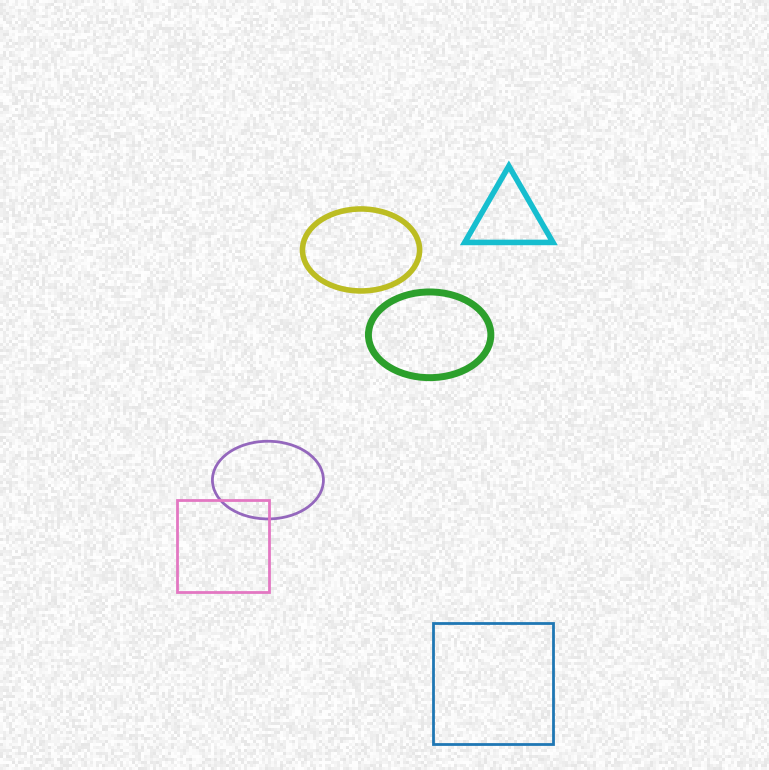[{"shape": "square", "thickness": 1, "radius": 0.39, "center": [0.64, 0.112]}, {"shape": "oval", "thickness": 2.5, "radius": 0.4, "center": [0.558, 0.565]}, {"shape": "oval", "thickness": 1, "radius": 0.36, "center": [0.348, 0.377]}, {"shape": "square", "thickness": 1, "radius": 0.3, "center": [0.289, 0.29]}, {"shape": "oval", "thickness": 2, "radius": 0.38, "center": [0.469, 0.675]}, {"shape": "triangle", "thickness": 2, "radius": 0.33, "center": [0.661, 0.718]}]